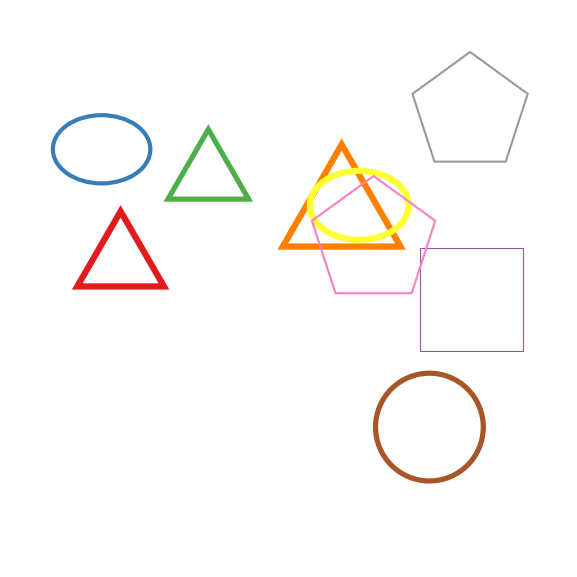[{"shape": "triangle", "thickness": 3, "radius": 0.43, "center": [0.209, 0.546]}, {"shape": "oval", "thickness": 2, "radius": 0.42, "center": [0.176, 0.741]}, {"shape": "triangle", "thickness": 2.5, "radius": 0.4, "center": [0.361, 0.695]}, {"shape": "square", "thickness": 0.5, "radius": 0.44, "center": [0.816, 0.48]}, {"shape": "triangle", "thickness": 3, "radius": 0.59, "center": [0.592, 0.631]}, {"shape": "oval", "thickness": 3, "radius": 0.43, "center": [0.622, 0.644]}, {"shape": "circle", "thickness": 2.5, "radius": 0.47, "center": [0.744, 0.26]}, {"shape": "pentagon", "thickness": 1, "radius": 0.56, "center": [0.647, 0.582]}, {"shape": "pentagon", "thickness": 1, "radius": 0.52, "center": [0.814, 0.804]}]